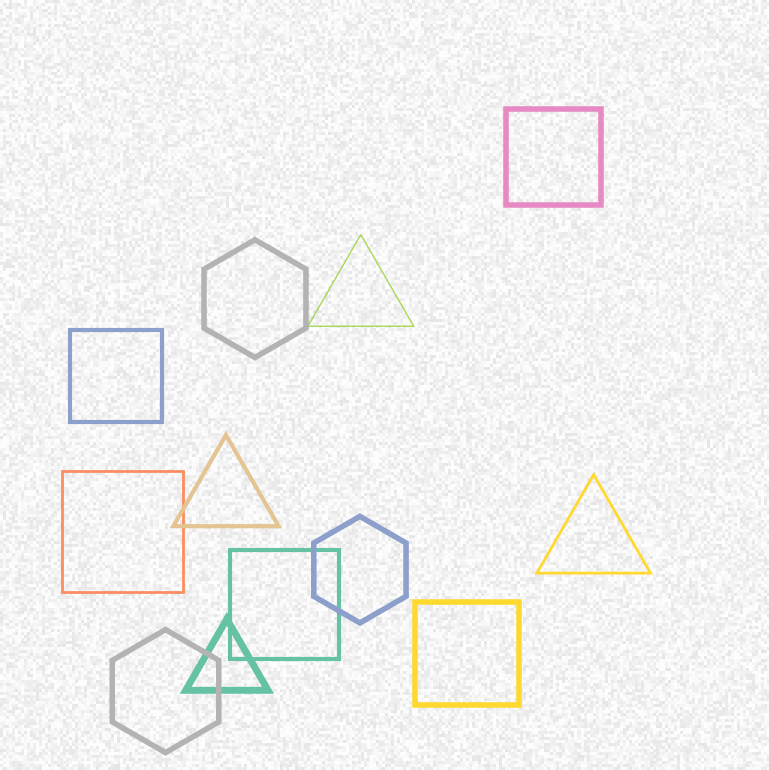[{"shape": "triangle", "thickness": 2.5, "radius": 0.31, "center": [0.295, 0.134]}, {"shape": "square", "thickness": 1.5, "radius": 0.35, "center": [0.369, 0.215]}, {"shape": "square", "thickness": 1, "radius": 0.39, "center": [0.159, 0.31]}, {"shape": "hexagon", "thickness": 2, "radius": 0.35, "center": [0.467, 0.26]}, {"shape": "square", "thickness": 1.5, "radius": 0.3, "center": [0.151, 0.511]}, {"shape": "square", "thickness": 2, "radius": 0.31, "center": [0.719, 0.796]}, {"shape": "triangle", "thickness": 0.5, "radius": 0.4, "center": [0.469, 0.616]}, {"shape": "square", "thickness": 2, "radius": 0.33, "center": [0.606, 0.151]}, {"shape": "triangle", "thickness": 1, "radius": 0.43, "center": [0.771, 0.298]}, {"shape": "triangle", "thickness": 1.5, "radius": 0.39, "center": [0.293, 0.356]}, {"shape": "hexagon", "thickness": 2, "radius": 0.4, "center": [0.215, 0.102]}, {"shape": "hexagon", "thickness": 2, "radius": 0.38, "center": [0.331, 0.612]}]